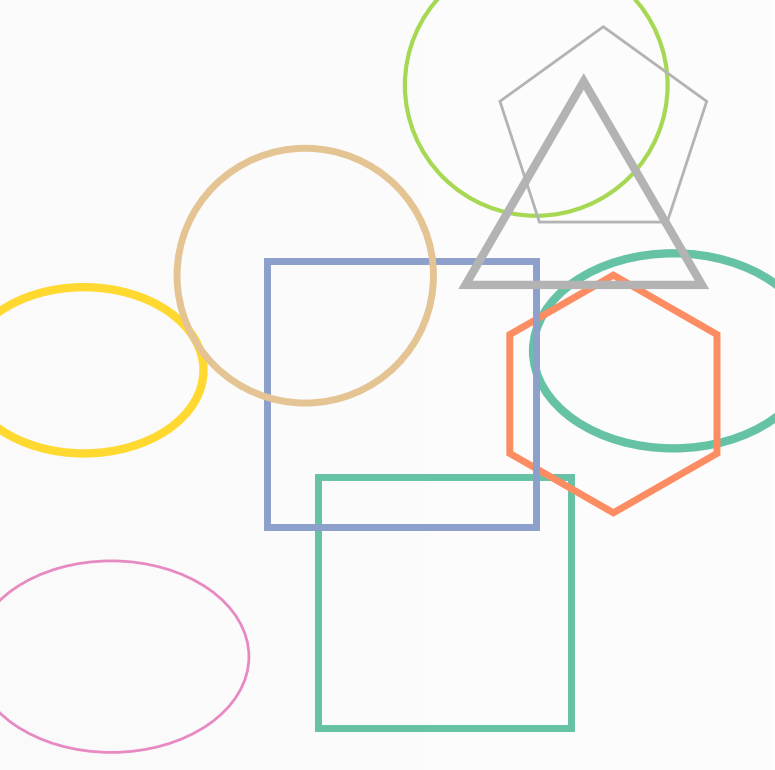[{"shape": "square", "thickness": 2.5, "radius": 0.81, "center": [0.573, 0.217]}, {"shape": "oval", "thickness": 3, "radius": 0.9, "center": [0.869, 0.544]}, {"shape": "hexagon", "thickness": 2.5, "radius": 0.77, "center": [0.791, 0.488]}, {"shape": "square", "thickness": 2.5, "radius": 0.86, "center": [0.518, 0.488]}, {"shape": "oval", "thickness": 1, "radius": 0.89, "center": [0.144, 0.147]}, {"shape": "circle", "thickness": 1.5, "radius": 0.85, "center": [0.692, 0.889]}, {"shape": "oval", "thickness": 3, "radius": 0.77, "center": [0.108, 0.519]}, {"shape": "circle", "thickness": 2.5, "radius": 0.83, "center": [0.394, 0.642]}, {"shape": "pentagon", "thickness": 1, "radius": 0.7, "center": [0.778, 0.825]}, {"shape": "triangle", "thickness": 3, "radius": 0.88, "center": [0.753, 0.718]}]